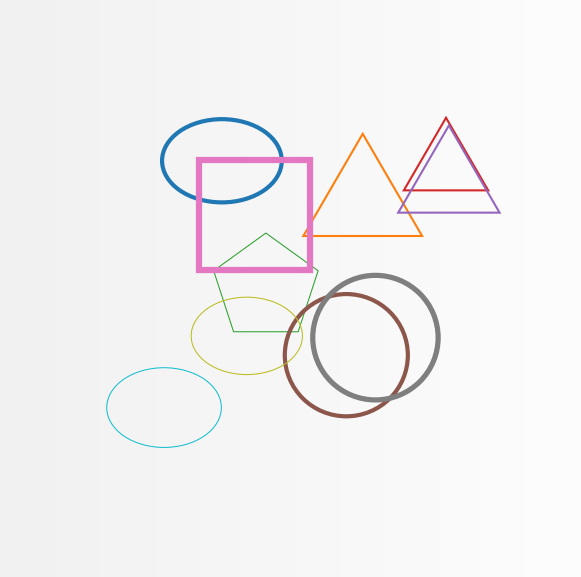[{"shape": "oval", "thickness": 2, "radius": 0.51, "center": [0.382, 0.721]}, {"shape": "triangle", "thickness": 1, "radius": 0.59, "center": [0.624, 0.649]}, {"shape": "pentagon", "thickness": 0.5, "radius": 0.47, "center": [0.457, 0.501]}, {"shape": "triangle", "thickness": 1, "radius": 0.42, "center": [0.767, 0.711]}, {"shape": "triangle", "thickness": 1, "radius": 0.5, "center": [0.772, 0.681]}, {"shape": "circle", "thickness": 2, "radius": 0.53, "center": [0.596, 0.384]}, {"shape": "square", "thickness": 3, "radius": 0.48, "center": [0.437, 0.628]}, {"shape": "circle", "thickness": 2.5, "radius": 0.54, "center": [0.646, 0.414]}, {"shape": "oval", "thickness": 0.5, "radius": 0.48, "center": [0.425, 0.418]}, {"shape": "oval", "thickness": 0.5, "radius": 0.49, "center": [0.282, 0.293]}]